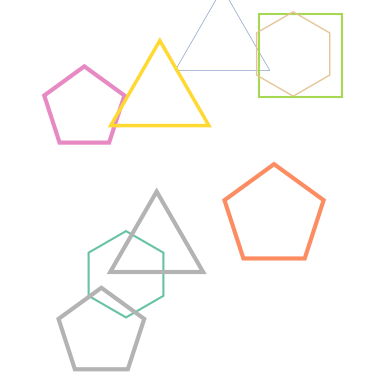[{"shape": "hexagon", "thickness": 1.5, "radius": 0.56, "center": [0.327, 0.288]}, {"shape": "pentagon", "thickness": 3, "radius": 0.68, "center": [0.712, 0.438]}, {"shape": "triangle", "thickness": 0.5, "radius": 0.71, "center": [0.578, 0.888]}, {"shape": "pentagon", "thickness": 3, "radius": 0.55, "center": [0.219, 0.718]}, {"shape": "square", "thickness": 1.5, "radius": 0.53, "center": [0.78, 0.856]}, {"shape": "triangle", "thickness": 2.5, "radius": 0.74, "center": [0.415, 0.747]}, {"shape": "hexagon", "thickness": 1, "radius": 0.55, "center": [0.761, 0.86]}, {"shape": "pentagon", "thickness": 3, "radius": 0.59, "center": [0.263, 0.136]}, {"shape": "triangle", "thickness": 3, "radius": 0.7, "center": [0.407, 0.363]}]